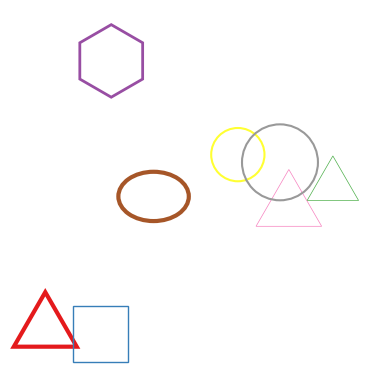[{"shape": "triangle", "thickness": 3, "radius": 0.47, "center": [0.118, 0.147]}, {"shape": "square", "thickness": 1, "radius": 0.36, "center": [0.261, 0.133]}, {"shape": "triangle", "thickness": 0.5, "radius": 0.39, "center": [0.865, 0.518]}, {"shape": "hexagon", "thickness": 2, "radius": 0.47, "center": [0.289, 0.842]}, {"shape": "circle", "thickness": 1.5, "radius": 0.35, "center": [0.618, 0.598]}, {"shape": "oval", "thickness": 3, "radius": 0.46, "center": [0.399, 0.49]}, {"shape": "triangle", "thickness": 0.5, "radius": 0.49, "center": [0.75, 0.461]}, {"shape": "circle", "thickness": 1.5, "radius": 0.49, "center": [0.727, 0.578]}]